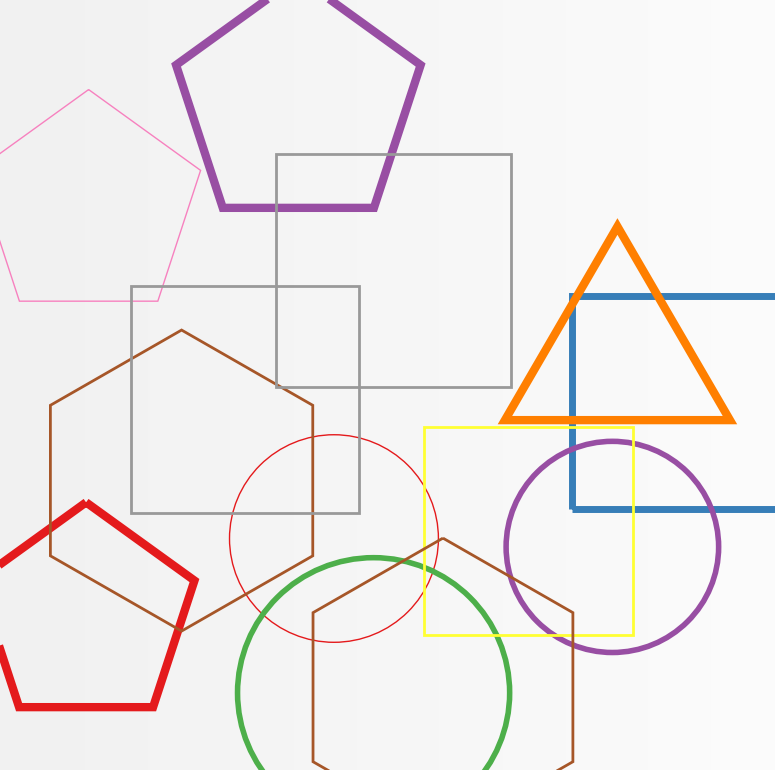[{"shape": "circle", "thickness": 0.5, "radius": 0.67, "center": [0.431, 0.301]}, {"shape": "pentagon", "thickness": 3, "radius": 0.74, "center": [0.111, 0.201]}, {"shape": "square", "thickness": 2.5, "radius": 0.69, "center": [0.877, 0.478]}, {"shape": "circle", "thickness": 2, "radius": 0.88, "center": [0.482, 0.1]}, {"shape": "pentagon", "thickness": 3, "radius": 0.83, "center": [0.385, 0.864]}, {"shape": "circle", "thickness": 2, "radius": 0.69, "center": [0.79, 0.29]}, {"shape": "triangle", "thickness": 3, "radius": 0.84, "center": [0.797, 0.538]}, {"shape": "square", "thickness": 1, "radius": 0.67, "center": [0.682, 0.311]}, {"shape": "hexagon", "thickness": 1, "radius": 0.97, "center": [0.572, 0.108]}, {"shape": "hexagon", "thickness": 1, "radius": 0.98, "center": [0.234, 0.376]}, {"shape": "pentagon", "thickness": 0.5, "radius": 0.76, "center": [0.114, 0.732]}, {"shape": "square", "thickness": 1, "radius": 0.74, "center": [0.316, 0.482]}, {"shape": "square", "thickness": 1, "radius": 0.76, "center": [0.508, 0.649]}]